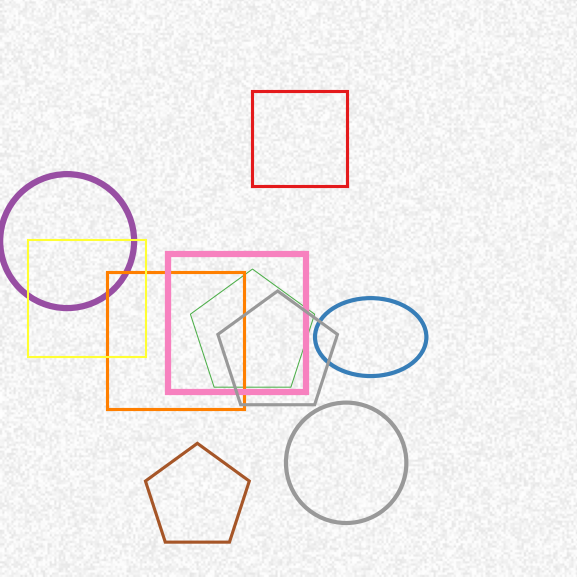[{"shape": "square", "thickness": 1.5, "radius": 0.41, "center": [0.518, 0.759]}, {"shape": "oval", "thickness": 2, "radius": 0.48, "center": [0.642, 0.415]}, {"shape": "pentagon", "thickness": 0.5, "radius": 0.57, "center": [0.437, 0.42]}, {"shape": "circle", "thickness": 3, "radius": 0.58, "center": [0.116, 0.582]}, {"shape": "square", "thickness": 1.5, "radius": 0.59, "center": [0.304, 0.41]}, {"shape": "square", "thickness": 1, "radius": 0.51, "center": [0.151, 0.482]}, {"shape": "pentagon", "thickness": 1.5, "radius": 0.47, "center": [0.342, 0.137]}, {"shape": "square", "thickness": 3, "radius": 0.6, "center": [0.41, 0.44]}, {"shape": "pentagon", "thickness": 1.5, "radius": 0.54, "center": [0.481, 0.386]}, {"shape": "circle", "thickness": 2, "radius": 0.52, "center": [0.599, 0.198]}]